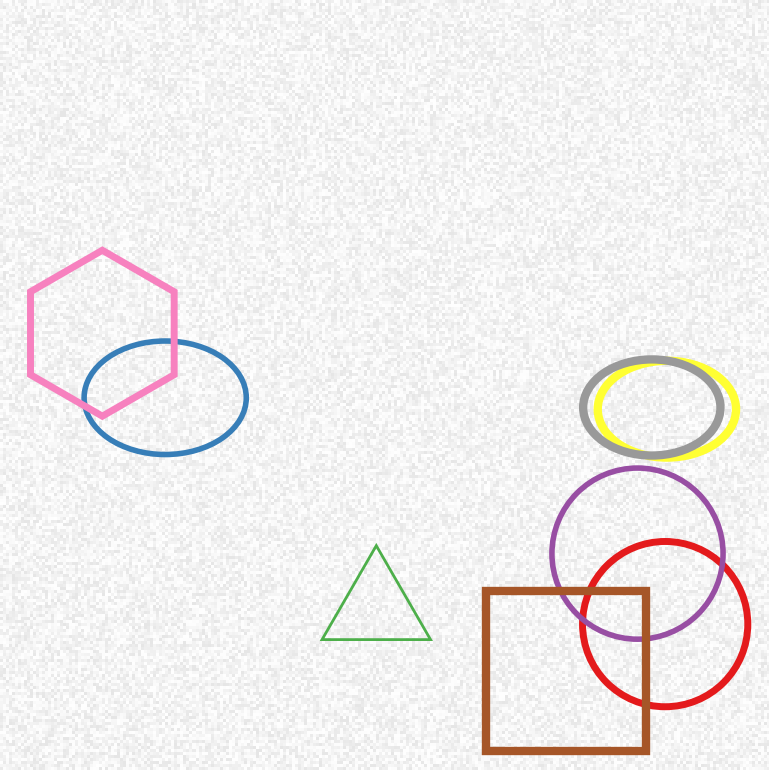[{"shape": "circle", "thickness": 2.5, "radius": 0.54, "center": [0.864, 0.189]}, {"shape": "oval", "thickness": 2, "radius": 0.53, "center": [0.215, 0.483]}, {"shape": "triangle", "thickness": 1, "radius": 0.41, "center": [0.489, 0.21]}, {"shape": "circle", "thickness": 2, "radius": 0.56, "center": [0.828, 0.281]}, {"shape": "oval", "thickness": 3, "radius": 0.45, "center": [0.866, 0.469]}, {"shape": "square", "thickness": 3, "radius": 0.52, "center": [0.734, 0.129]}, {"shape": "hexagon", "thickness": 2.5, "radius": 0.54, "center": [0.133, 0.567]}, {"shape": "oval", "thickness": 3, "radius": 0.45, "center": [0.847, 0.471]}]